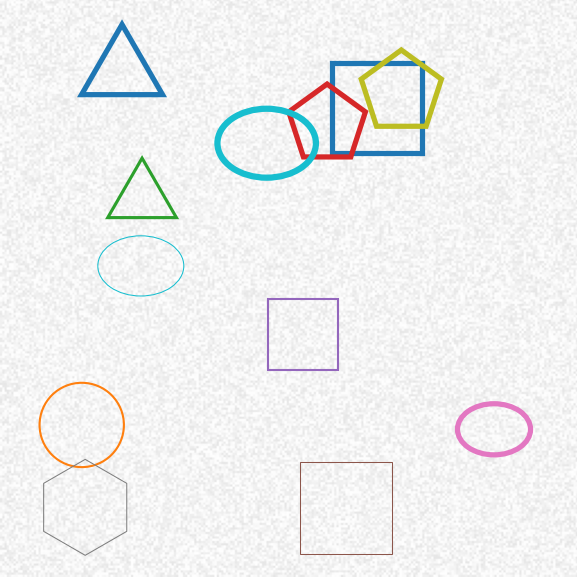[{"shape": "square", "thickness": 2.5, "radius": 0.39, "center": [0.653, 0.812]}, {"shape": "triangle", "thickness": 2.5, "radius": 0.4, "center": [0.211, 0.876]}, {"shape": "circle", "thickness": 1, "radius": 0.37, "center": [0.142, 0.263]}, {"shape": "triangle", "thickness": 1.5, "radius": 0.34, "center": [0.246, 0.657]}, {"shape": "pentagon", "thickness": 2.5, "radius": 0.35, "center": [0.566, 0.784]}, {"shape": "square", "thickness": 1, "radius": 0.31, "center": [0.525, 0.42]}, {"shape": "square", "thickness": 0.5, "radius": 0.4, "center": [0.599, 0.119]}, {"shape": "oval", "thickness": 2.5, "radius": 0.32, "center": [0.855, 0.256]}, {"shape": "hexagon", "thickness": 0.5, "radius": 0.42, "center": [0.148, 0.121]}, {"shape": "pentagon", "thickness": 2.5, "radius": 0.37, "center": [0.695, 0.84]}, {"shape": "oval", "thickness": 3, "radius": 0.43, "center": [0.462, 0.751]}, {"shape": "oval", "thickness": 0.5, "radius": 0.37, "center": [0.244, 0.539]}]